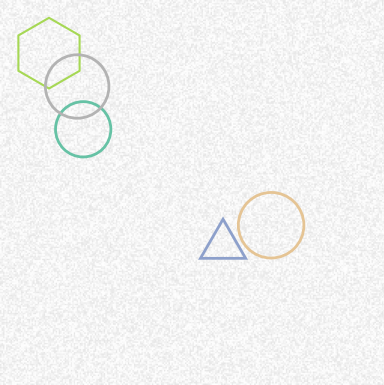[{"shape": "circle", "thickness": 2, "radius": 0.36, "center": [0.216, 0.664]}, {"shape": "triangle", "thickness": 2, "radius": 0.34, "center": [0.579, 0.363]}, {"shape": "hexagon", "thickness": 1.5, "radius": 0.46, "center": [0.127, 0.862]}, {"shape": "circle", "thickness": 2, "radius": 0.43, "center": [0.704, 0.415]}, {"shape": "circle", "thickness": 2, "radius": 0.41, "center": [0.2, 0.775]}]